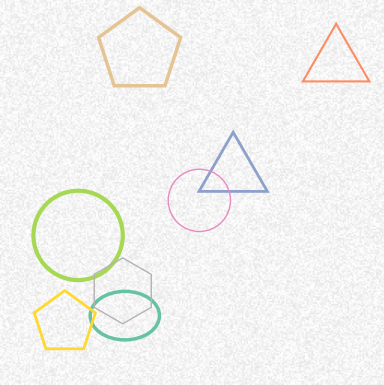[{"shape": "oval", "thickness": 2.5, "radius": 0.45, "center": [0.324, 0.18]}, {"shape": "triangle", "thickness": 1.5, "radius": 0.5, "center": [0.873, 0.838]}, {"shape": "triangle", "thickness": 2, "radius": 0.51, "center": [0.606, 0.554]}, {"shape": "circle", "thickness": 1, "radius": 0.4, "center": [0.518, 0.48]}, {"shape": "circle", "thickness": 3, "radius": 0.58, "center": [0.203, 0.389]}, {"shape": "pentagon", "thickness": 2, "radius": 0.42, "center": [0.168, 0.162]}, {"shape": "pentagon", "thickness": 2.5, "radius": 0.56, "center": [0.363, 0.868]}, {"shape": "hexagon", "thickness": 1, "radius": 0.43, "center": [0.319, 0.245]}]